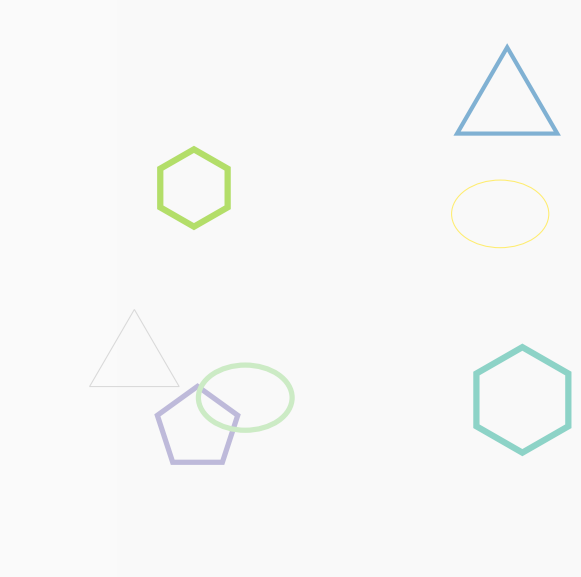[{"shape": "hexagon", "thickness": 3, "radius": 0.46, "center": [0.899, 0.307]}, {"shape": "pentagon", "thickness": 2.5, "radius": 0.36, "center": [0.34, 0.257]}, {"shape": "triangle", "thickness": 2, "radius": 0.5, "center": [0.873, 0.818]}, {"shape": "hexagon", "thickness": 3, "radius": 0.33, "center": [0.334, 0.674]}, {"shape": "triangle", "thickness": 0.5, "radius": 0.45, "center": [0.231, 0.374]}, {"shape": "oval", "thickness": 2.5, "radius": 0.4, "center": [0.422, 0.311]}, {"shape": "oval", "thickness": 0.5, "radius": 0.42, "center": [0.861, 0.629]}]